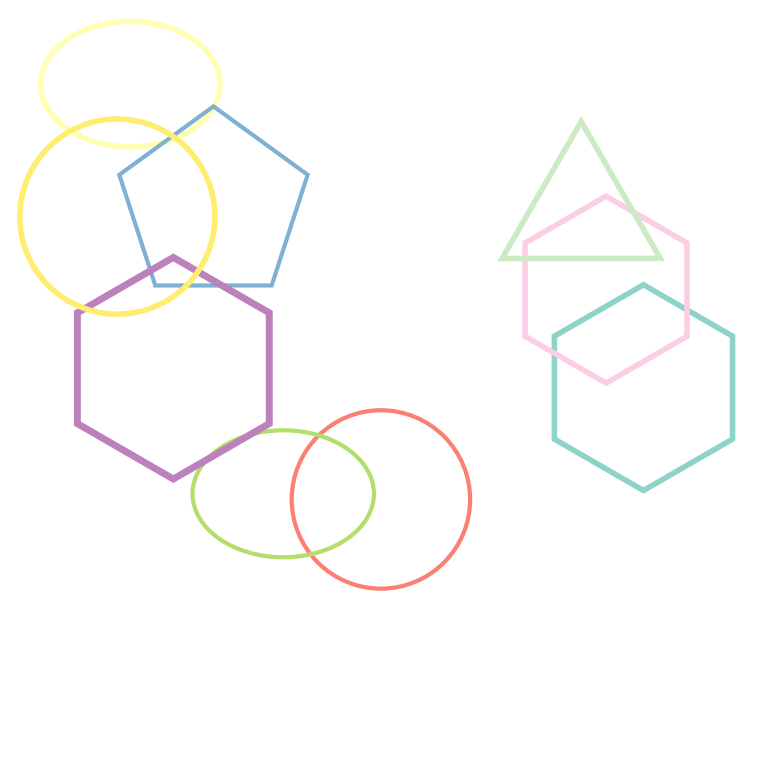[{"shape": "hexagon", "thickness": 2, "radius": 0.67, "center": [0.836, 0.497]}, {"shape": "oval", "thickness": 2, "radius": 0.58, "center": [0.169, 0.891]}, {"shape": "circle", "thickness": 1.5, "radius": 0.58, "center": [0.495, 0.351]}, {"shape": "pentagon", "thickness": 1.5, "radius": 0.64, "center": [0.277, 0.733]}, {"shape": "oval", "thickness": 1.5, "radius": 0.59, "center": [0.368, 0.359]}, {"shape": "hexagon", "thickness": 2, "radius": 0.61, "center": [0.787, 0.624]}, {"shape": "hexagon", "thickness": 2.5, "radius": 0.72, "center": [0.225, 0.522]}, {"shape": "triangle", "thickness": 2, "radius": 0.59, "center": [0.755, 0.724]}, {"shape": "circle", "thickness": 2, "radius": 0.63, "center": [0.152, 0.719]}]